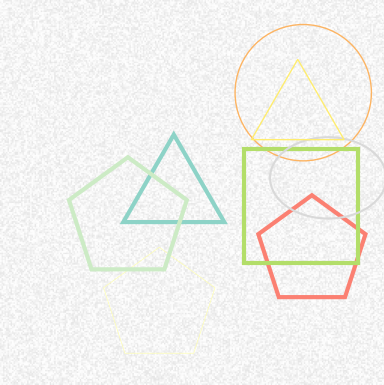[{"shape": "triangle", "thickness": 3, "radius": 0.76, "center": [0.451, 0.499]}, {"shape": "pentagon", "thickness": 0.5, "radius": 0.76, "center": [0.414, 0.206]}, {"shape": "pentagon", "thickness": 3, "radius": 0.73, "center": [0.81, 0.347]}, {"shape": "circle", "thickness": 1, "radius": 0.89, "center": [0.788, 0.759]}, {"shape": "square", "thickness": 3, "radius": 0.74, "center": [0.782, 0.464]}, {"shape": "oval", "thickness": 1.5, "radius": 0.75, "center": [0.852, 0.538]}, {"shape": "pentagon", "thickness": 3, "radius": 0.8, "center": [0.332, 0.431]}, {"shape": "triangle", "thickness": 1, "radius": 0.7, "center": [0.773, 0.707]}]